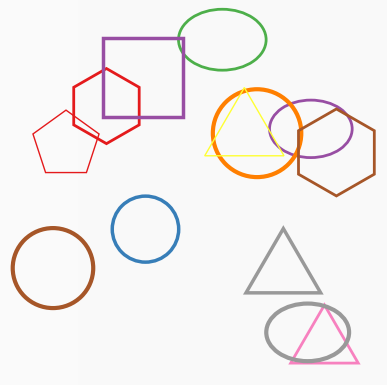[{"shape": "hexagon", "thickness": 2, "radius": 0.49, "center": [0.275, 0.724]}, {"shape": "pentagon", "thickness": 1, "radius": 0.45, "center": [0.17, 0.624]}, {"shape": "circle", "thickness": 2.5, "radius": 0.43, "center": [0.375, 0.405]}, {"shape": "oval", "thickness": 2, "radius": 0.57, "center": [0.574, 0.897]}, {"shape": "oval", "thickness": 2, "radius": 0.53, "center": [0.802, 0.665]}, {"shape": "square", "thickness": 2.5, "radius": 0.52, "center": [0.369, 0.798]}, {"shape": "circle", "thickness": 3, "radius": 0.57, "center": [0.663, 0.654]}, {"shape": "triangle", "thickness": 1, "radius": 0.59, "center": [0.631, 0.654]}, {"shape": "circle", "thickness": 3, "radius": 0.52, "center": [0.137, 0.304]}, {"shape": "hexagon", "thickness": 2, "radius": 0.56, "center": [0.868, 0.604]}, {"shape": "triangle", "thickness": 2, "radius": 0.5, "center": [0.837, 0.107]}, {"shape": "triangle", "thickness": 2.5, "radius": 0.56, "center": [0.731, 0.295]}, {"shape": "oval", "thickness": 3, "radius": 0.53, "center": [0.794, 0.137]}]